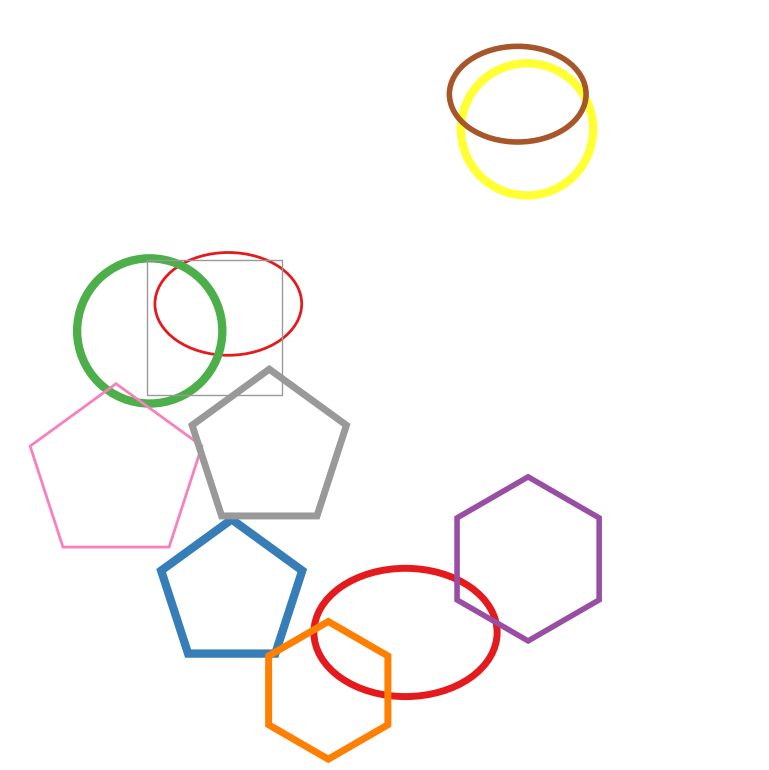[{"shape": "oval", "thickness": 1, "radius": 0.48, "center": [0.296, 0.605]}, {"shape": "oval", "thickness": 2.5, "radius": 0.59, "center": [0.527, 0.179]}, {"shape": "pentagon", "thickness": 3, "radius": 0.48, "center": [0.301, 0.229]}, {"shape": "circle", "thickness": 3, "radius": 0.47, "center": [0.194, 0.57]}, {"shape": "hexagon", "thickness": 2, "radius": 0.53, "center": [0.686, 0.274]}, {"shape": "hexagon", "thickness": 2.5, "radius": 0.45, "center": [0.426, 0.103]}, {"shape": "circle", "thickness": 3, "radius": 0.43, "center": [0.684, 0.832]}, {"shape": "oval", "thickness": 2, "radius": 0.44, "center": [0.672, 0.878]}, {"shape": "pentagon", "thickness": 1, "radius": 0.59, "center": [0.151, 0.384]}, {"shape": "pentagon", "thickness": 2.5, "radius": 0.53, "center": [0.35, 0.415]}, {"shape": "square", "thickness": 0.5, "radius": 0.44, "center": [0.278, 0.574]}]